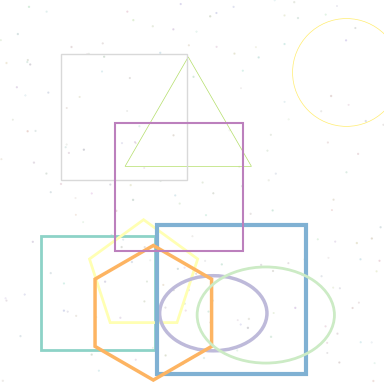[{"shape": "square", "thickness": 2, "radius": 0.74, "center": [0.254, 0.239]}, {"shape": "pentagon", "thickness": 2, "radius": 0.74, "center": [0.373, 0.282]}, {"shape": "oval", "thickness": 2.5, "radius": 0.7, "center": [0.554, 0.186]}, {"shape": "square", "thickness": 3, "radius": 0.97, "center": [0.6, 0.222]}, {"shape": "hexagon", "thickness": 2.5, "radius": 0.87, "center": [0.398, 0.188]}, {"shape": "triangle", "thickness": 0.5, "radius": 0.95, "center": [0.489, 0.663]}, {"shape": "square", "thickness": 1, "radius": 0.82, "center": [0.322, 0.696]}, {"shape": "square", "thickness": 1.5, "radius": 0.83, "center": [0.465, 0.514]}, {"shape": "oval", "thickness": 2, "radius": 0.89, "center": [0.69, 0.182]}, {"shape": "circle", "thickness": 0.5, "radius": 0.7, "center": [0.9, 0.812]}]